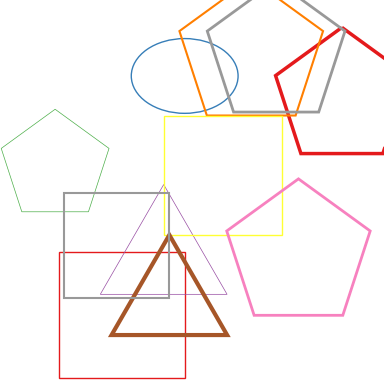[{"shape": "pentagon", "thickness": 2.5, "radius": 0.91, "center": [0.888, 0.748]}, {"shape": "square", "thickness": 1, "radius": 0.82, "center": [0.318, 0.182]}, {"shape": "oval", "thickness": 1, "radius": 0.69, "center": [0.48, 0.803]}, {"shape": "pentagon", "thickness": 0.5, "radius": 0.74, "center": [0.143, 0.569]}, {"shape": "triangle", "thickness": 0.5, "radius": 0.95, "center": [0.425, 0.331]}, {"shape": "pentagon", "thickness": 1.5, "radius": 0.98, "center": [0.653, 0.859]}, {"shape": "square", "thickness": 1, "radius": 0.77, "center": [0.579, 0.544]}, {"shape": "triangle", "thickness": 3, "radius": 0.87, "center": [0.44, 0.216]}, {"shape": "pentagon", "thickness": 2, "radius": 0.98, "center": [0.775, 0.34]}, {"shape": "square", "thickness": 1.5, "radius": 0.68, "center": [0.303, 0.362]}, {"shape": "pentagon", "thickness": 2, "radius": 0.94, "center": [0.717, 0.861]}]